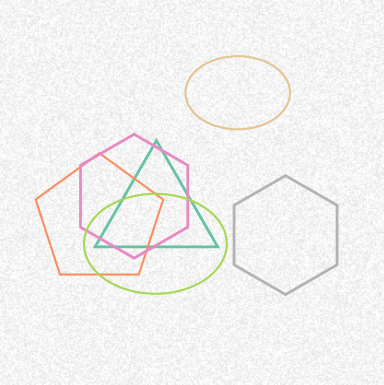[{"shape": "triangle", "thickness": 2, "radius": 0.92, "center": [0.406, 0.451]}, {"shape": "pentagon", "thickness": 1.5, "radius": 0.87, "center": [0.258, 0.428]}, {"shape": "hexagon", "thickness": 2, "radius": 0.8, "center": [0.348, 0.49]}, {"shape": "oval", "thickness": 1.5, "radius": 0.93, "center": [0.404, 0.367]}, {"shape": "oval", "thickness": 1.5, "radius": 0.68, "center": [0.618, 0.759]}, {"shape": "hexagon", "thickness": 2, "radius": 0.77, "center": [0.742, 0.389]}]